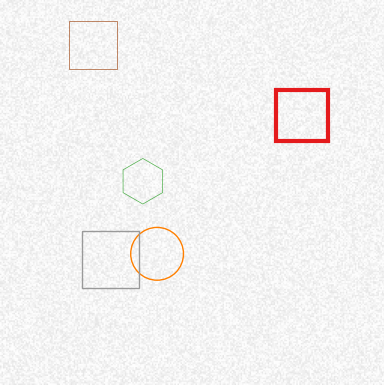[{"shape": "square", "thickness": 3, "radius": 0.33, "center": [0.785, 0.7]}, {"shape": "hexagon", "thickness": 0.5, "radius": 0.3, "center": [0.371, 0.529]}, {"shape": "circle", "thickness": 1, "radius": 0.34, "center": [0.408, 0.341]}, {"shape": "square", "thickness": 0.5, "radius": 0.31, "center": [0.242, 0.883]}, {"shape": "square", "thickness": 1, "radius": 0.37, "center": [0.287, 0.326]}]